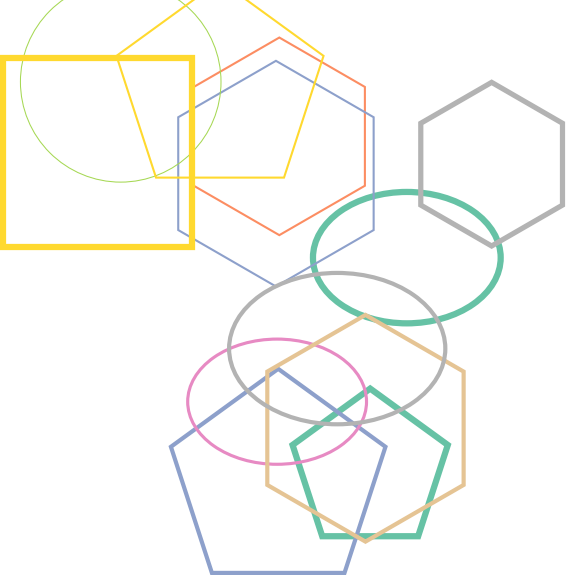[{"shape": "oval", "thickness": 3, "radius": 0.81, "center": [0.704, 0.553]}, {"shape": "pentagon", "thickness": 3, "radius": 0.71, "center": [0.641, 0.185]}, {"shape": "hexagon", "thickness": 1, "radius": 0.86, "center": [0.484, 0.763]}, {"shape": "hexagon", "thickness": 1, "radius": 0.98, "center": [0.478, 0.698]}, {"shape": "pentagon", "thickness": 2, "radius": 0.98, "center": [0.482, 0.165]}, {"shape": "oval", "thickness": 1.5, "radius": 0.77, "center": [0.48, 0.304]}, {"shape": "circle", "thickness": 0.5, "radius": 0.87, "center": [0.209, 0.857]}, {"shape": "square", "thickness": 3, "radius": 0.82, "center": [0.169, 0.735]}, {"shape": "pentagon", "thickness": 1, "radius": 0.94, "center": [0.381, 0.844]}, {"shape": "hexagon", "thickness": 2, "radius": 0.98, "center": [0.633, 0.258]}, {"shape": "oval", "thickness": 2, "radius": 0.94, "center": [0.584, 0.395]}, {"shape": "hexagon", "thickness": 2.5, "radius": 0.71, "center": [0.851, 0.715]}]